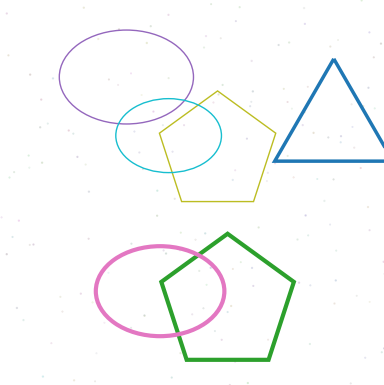[{"shape": "triangle", "thickness": 2.5, "radius": 0.89, "center": [0.867, 0.67]}, {"shape": "pentagon", "thickness": 3, "radius": 0.9, "center": [0.591, 0.212]}, {"shape": "oval", "thickness": 1, "radius": 0.87, "center": [0.328, 0.8]}, {"shape": "oval", "thickness": 3, "radius": 0.83, "center": [0.416, 0.244]}, {"shape": "pentagon", "thickness": 1, "radius": 0.79, "center": [0.565, 0.605]}, {"shape": "oval", "thickness": 1, "radius": 0.69, "center": [0.438, 0.648]}]